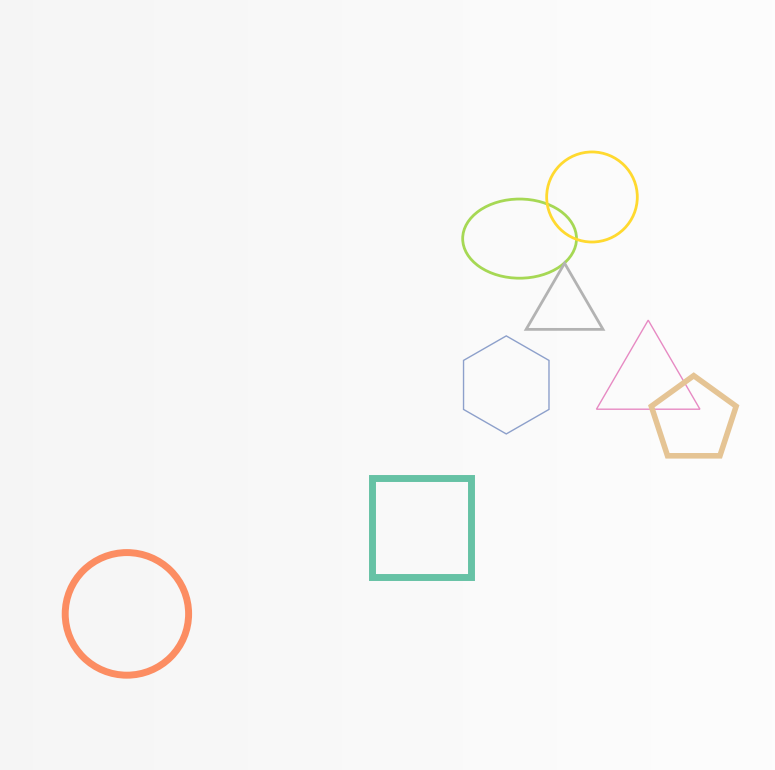[{"shape": "square", "thickness": 2.5, "radius": 0.32, "center": [0.544, 0.315]}, {"shape": "circle", "thickness": 2.5, "radius": 0.4, "center": [0.164, 0.203]}, {"shape": "hexagon", "thickness": 0.5, "radius": 0.32, "center": [0.653, 0.5]}, {"shape": "triangle", "thickness": 0.5, "radius": 0.39, "center": [0.836, 0.507]}, {"shape": "oval", "thickness": 1, "radius": 0.37, "center": [0.67, 0.69]}, {"shape": "circle", "thickness": 1, "radius": 0.29, "center": [0.764, 0.744]}, {"shape": "pentagon", "thickness": 2, "radius": 0.29, "center": [0.895, 0.455]}, {"shape": "triangle", "thickness": 1, "radius": 0.29, "center": [0.728, 0.601]}]